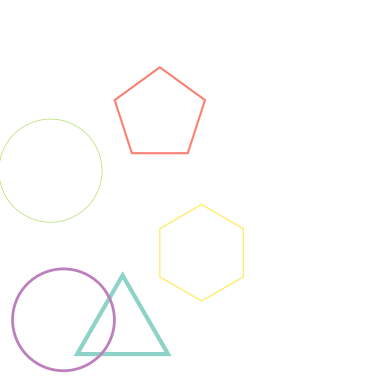[{"shape": "triangle", "thickness": 3, "radius": 0.68, "center": [0.318, 0.149]}, {"shape": "pentagon", "thickness": 1.5, "radius": 0.62, "center": [0.415, 0.702]}, {"shape": "circle", "thickness": 0.5, "radius": 0.67, "center": [0.131, 0.557]}, {"shape": "circle", "thickness": 2, "radius": 0.66, "center": [0.165, 0.169]}, {"shape": "hexagon", "thickness": 1, "radius": 0.63, "center": [0.524, 0.343]}]